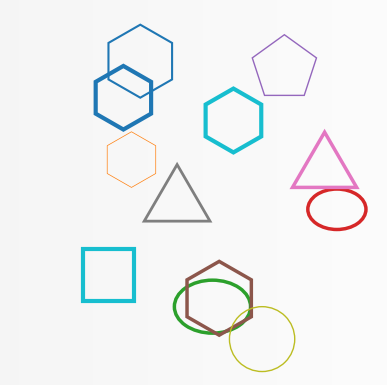[{"shape": "hexagon", "thickness": 3, "radius": 0.41, "center": [0.318, 0.746]}, {"shape": "hexagon", "thickness": 1.5, "radius": 0.47, "center": [0.362, 0.841]}, {"shape": "hexagon", "thickness": 0.5, "radius": 0.36, "center": [0.339, 0.585]}, {"shape": "oval", "thickness": 2.5, "radius": 0.49, "center": [0.548, 0.203]}, {"shape": "oval", "thickness": 2.5, "radius": 0.38, "center": [0.869, 0.456]}, {"shape": "pentagon", "thickness": 1, "radius": 0.44, "center": [0.734, 0.823]}, {"shape": "hexagon", "thickness": 2.5, "radius": 0.48, "center": [0.566, 0.225]}, {"shape": "triangle", "thickness": 2.5, "radius": 0.48, "center": [0.838, 0.561]}, {"shape": "triangle", "thickness": 2, "radius": 0.49, "center": [0.457, 0.475]}, {"shape": "circle", "thickness": 1, "radius": 0.42, "center": [0.676, 0.119]}, {"shape": "hexagon", "thickness": 3, "radius": 0.41, "center": [0.602, 0.687]}, {"shape": "square", "thickness": 3, "radius": 0.33, "center": [0.28, 0.286]}]